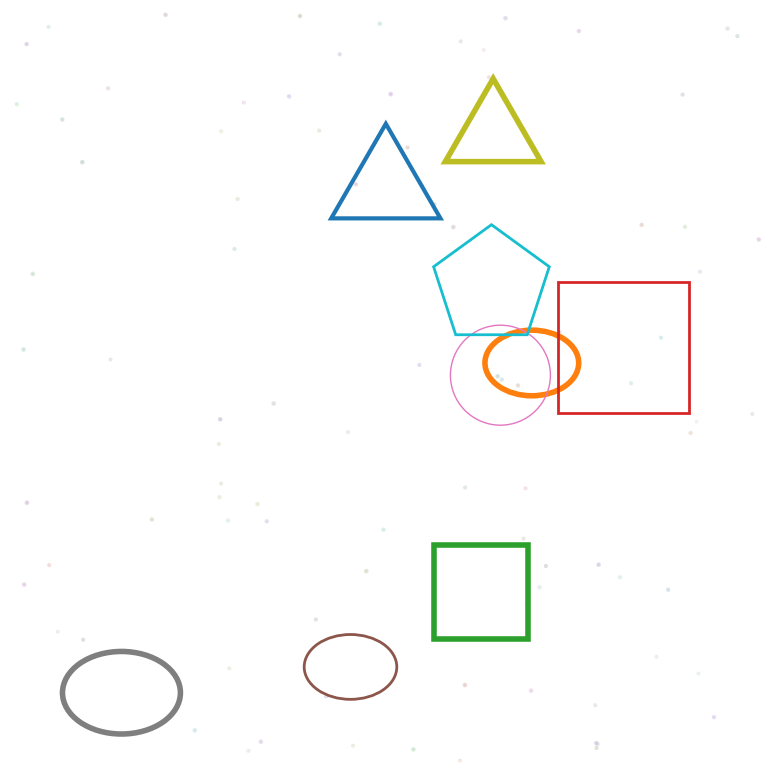[{"shape": "triangle", "thickness": 1.5, "radius": 0.41, "center": [0.501, 0.757]}, {"shape": "oval", "thickness": 2, "radius": 0.3, "center": [0.691, 0.529]}, {"shape": "square", "thickness": 2, "radius": 0.3, "center": [0.624, 0.232]}, {"shape": "square", "thickness": 1, "radius": 0.43, "center": [0.81, 0.549]}, {"shape": "oval", "thickness": 1, "radius": 0.3, "center": [0.455, 0.134]}, {"shape": "circle", "thickness": 0.5, "radius": 0.32, "center": [0.65, 0.513]}, {"shape": "oval", "thickness": 2, "radius": 0.38, "center": [0.158, 0.1]}, {"shape": "triangle", "thickness": 2, "radius": 0.36, "center": [0.641, 0.826]}, {"shape": "pentagon", "thickness": 1, "radius": 0.39, "center": [0.638, 0.629]}]